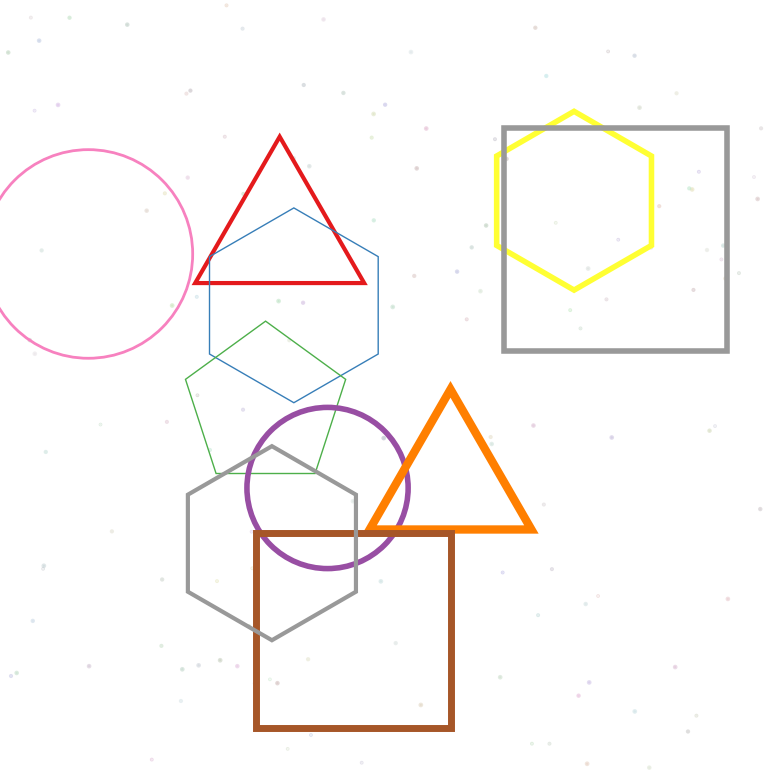[{"shape": "triangle", "thickness": 1.5, "radius": 0.63, "center": [0.363, 0.696]}, {"shape": "hexagon", "thickness": 0.5, "radius": 0.63, "center": [0.382, 0.603]}, {"shape": "pentagon", "thickness": 0.5, "radius": 0.55, "center": [0.345, 0.474]}, {"shape": "circle", "thickness": 2, "radius": 0.52, "center": [0.425, 0.366]}, {"shape": "triangle", "thickness": 3, "radius": 0.61, "center": [0.585, 0.373]}, {"shape": "hexagon", "thickness": 2, "radius": 0.58, "center": [0.746, 0.739]}, {"shape": "square", "thickness": 2.5, "radius": 0.63, "center": [0.459, 0.181]}, {"shape": "circle", "thickness": 1, "radius": 0.68, "center": [0.115, 0.67]}, {"shape": "hexagon", "thickness": 1.5, "radius": 0.63, "center": [0.353, 0.295]}, {"shape": "square", "thickness": 2, "radius": 0.72, "center": [0.799, 0.689]}]